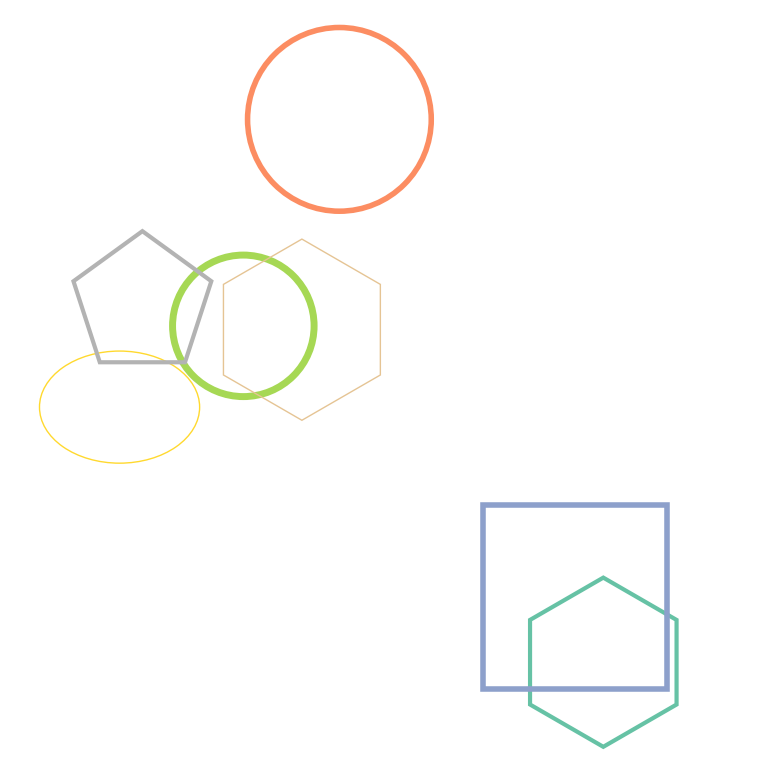[{"shape": "hexagon", "thickness": 1.5, "radius": 0.55, "center": [0.784, 0.14]}, {"shape": "circle", "thickness": 2, "radius": 0.6, "center": [0.441, 0.845]}, {"shape": "square", "thickness": 2, "radius": 0.6, "center": [0.747, 0.225]}, {"shape": "circle", "thickness": 2.5, "radius": 0.46, "center": [0.316, 0.577]}, {"shape": "oval", "thickness": 0.5, "radius": 0.52, "center": [0.155, 0.471]}, {"shape": "hexagon", "thickness": 0.5, "radius": 0.59, "center": [0.392, 0.572]}, {"shape": "pentagon", "thickness": 1.5, "radius": 0.47, "center": [0.185, 0.606]}]